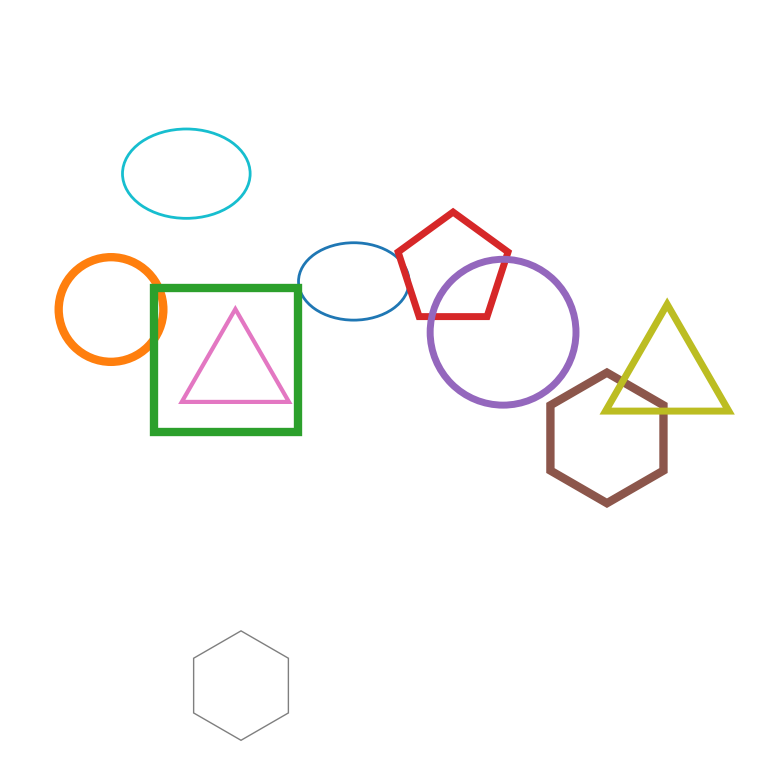[{"shape": "oval", "thickness": 1, "radius": 0.36, "center": [0.459, 0.635]}, {"shape": "circle", "thickness": 3, "radius": 0.34, "center": [0.144, 0.598]}, {"shape": "square", "thickness": 3, "radius": 0.47, "center": [0.293, 0.533]}, {"shape": "pentagon", "thickness": 2.5, "radius": 0.38, "center": [0.588, 0.65]}, {"shape": "circle", "thickness": 2.5, "radius": 0.47, "center": [0.653, 0.569]}, {"shape": "hexagon", "thickness": 3, "radius": 0.42, "center": [0.788, 0.431]}, {"shape": "triangle", "thickness": 1.5, "radius": 0.4, "center": [0.306, 0.518]}, {"shape": "hexagon", "thickness": 0.5, "radius": 0.36, "center": [0.313, 0.11]}, {"shape": "triangle", "thickness": 2.5, "radius": 0.46, "center": [0.866, 0.512]}, {"shape": "oval", "thickness": 1, "radius": 0.41, "center": [0.242, 0.774]}]